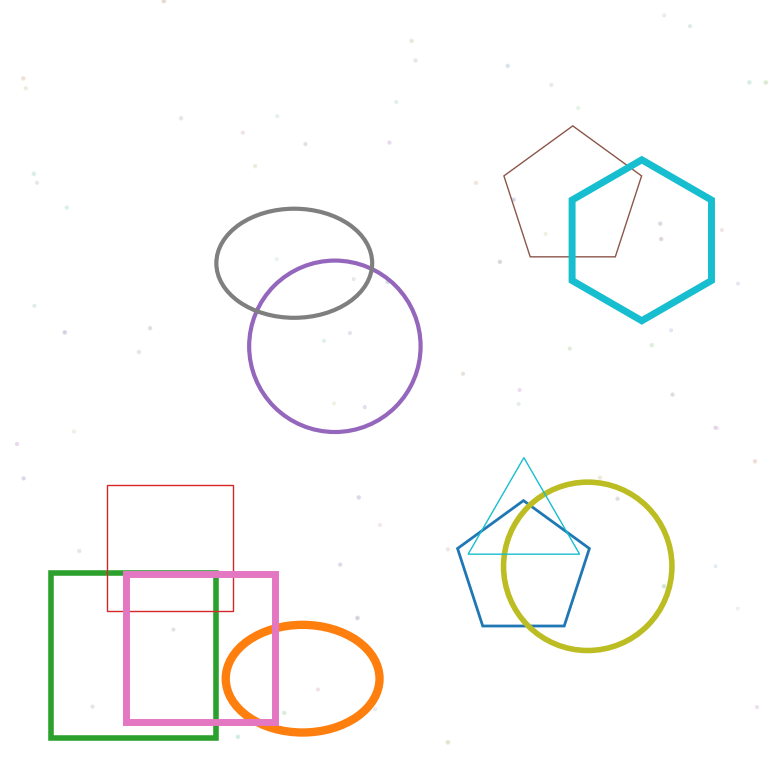[{"shape": "pentagon", "thickness": 1, "radius": 0.45, "center": [0.68, 0.26]}, {"shape": "oval", "thickness": 3, "radius": 0.5, "center": [0.393, 0.119]}, {"shape": "square", "thickness": 2, "radius": 0.54, "center": [0.173, 0.149]}, {"shape": "square", "thickness": 0.5, "radius": 0.41, "center": [0.221, 0.289]}, {"shape": "circle", "thickness": 1.5, "radius": 0.56, "center": [0.435, 0.55]}, {"shape": "pentagon", "thickness": 0.5, "radius": 0.47, "center": [0.744, 0.743]}, {"shape": "square", "thickness": 2.5, "radius": 0.48, "center": [0.26, 0.159]}, {"shape": "oval", "thickness": 1.5, "radius": 0.51, "center": [0.382, 0.658]}, {"shape": "circle", "thickness": 2, "radius": 0.55, "center": [0.763, 0.265]}, {"shape": "triangle", "thickness": 0.5, "radius": 0.42, "center": [0.68, 0.322]}, {"shape": "hexagon", "thickness": 2.5, "radius": 0.52, "center": [0.834, 0.688]}]